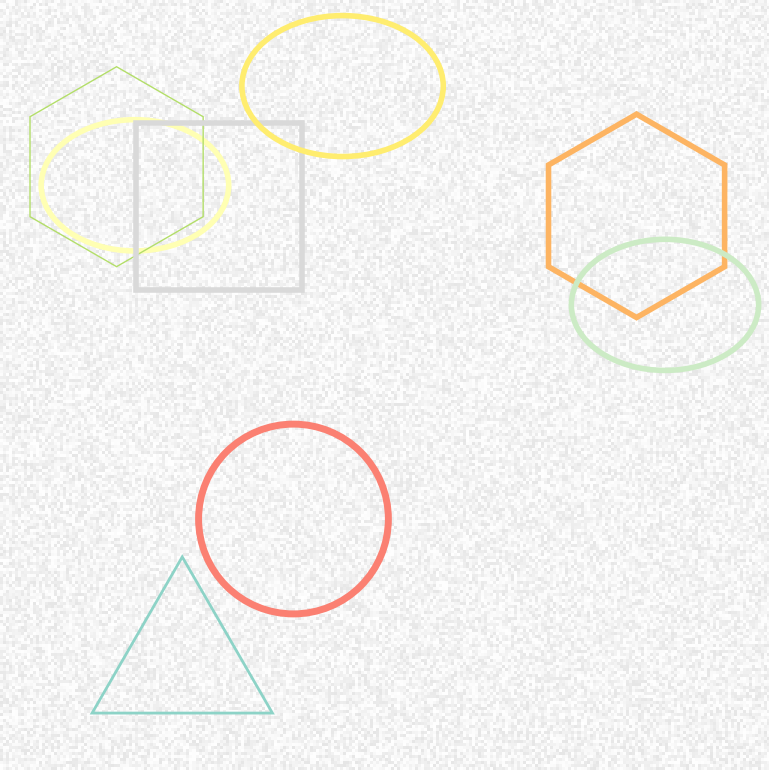[{"shape": "triangle", "thickness": 1, "radius": 0.68, "center": [0.237, 0.142]}, {"shape": "oval", "thickness": 2, "radius": 0.61, "center": [0.175, 0.759]}, {"shape": "circle", "thickness": 2.5, "radius": 0.62, "center": [0.381, 0.326]}, {"shape": "hexagon", "thickness": 2, "radius": 0.66, "center": [0.827, 0.72]}, {"shape": "hexagon", "thickness": 0.5, "radius": 0.65, "center": [0.151, 0.784]}, {"shape": "square", "thickness": 2, "radius": 0.54, "center": [0.284, 0.732]}, {"shape": "oval", "thickness": 2, "radius": 0.61, "center": [0.864, 0.604]}, {"shape": "oval", "thickness": 2, "radius": 0.65, "center": [0.445, 0.888]}]